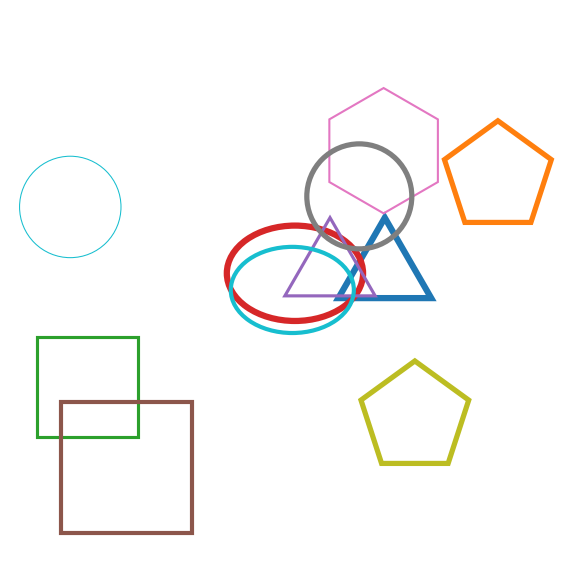[{"shape": "triangle", "thickness": 3, "radius": 0.46, "center": [0.666, 0.529]}, {"shape": "pentagon", "thickness": 2.5, "radius": 0.49, "center": [0.862, 0.693]}, {"shape": "square", "thickness": 1.5, "radius": 0.44, "center": [0.152, 0.329]}, {"shape": "oval", "thickness": 3, "radius": 0.59, "center": [0.511, 0.526]}, {"shape": "triangle", "thickness": 1.5, "radius": 0.45, "center": [0.571, 0.532]}, {"shape": "square", "thickness": 2, "radius": 0.57, "center": [0.219, 0.189]}, {"shape": "hexagon", "thickness": 1, "radius": 0.54, "center": [0.664, 0.738]}, {"shape": "circle", "thickness": 2.5, "radius": 0.45, "center": [0.622, 0.659]}, {"shape": "pentagon", "thickness": 2.5, "radius": 0.49, "center": [0.718, 0.276]}, {"shape": "circle", "thickness": 0.5, "radius": 0.44, "center": [0.122, 0.641]}, {"shape": "oval", "thickness": 2, "radius": 0.53, "center": [0.506, 0.497]}]